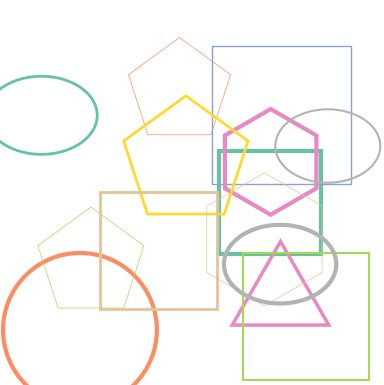[{"shape": "oval", "thickness": 2, "radius": 0.72, "center": [0.108, 0.7]}, {"shape": "square", "thickness": 3, "radius": 0.67, "center": [0.701, 0.473]}, {"shape": "pentagon", "thickness": 0.5, "radius": 0.7, "center": [0.466, 0.763]}, {"shape": "circle", "thickness": 3, "radius": 1.0, "center": [0.208, 0.143]}, {"shape": "square", "thickness": 1, "radius": 0.9, "center": [0.732, 0.702]}, {"shape": "hexagon", "thickness": 3, "radius": 0.69, "center": [0.703, 0.58]}, {"shape": "triangle", "thickness": 2.5, "radius": 0.72, "center": [0.729, 0.228]}, {"shape": "square", "thickness": 1.5, "radius": 0.82, "center": [0.795, 0.177]}, {"shape": "pentagon", "thickness": 0.5, "radius": 0.72, "center": [0.236, 0.317]}, {"shape": "pentagon", "thickness": 2, "radius": 0.85, "center": [0.483, 0.581]}, {"shape": "square", "thickness": 2, "radius": 0.76, "center": [0.412, 0.35]}, {"shape": "hexagon", "thickness": 0.5, "radius": 0.86, "center": [0.687, 0.378]}, {"shape": "oval", "thickness": 3, "radius": 0.73, "center": [0.728, 0.314]}, {"shape": "oval", "thickness": 1.5, "radius": 0.68, "center": [0.851, 0.621]}]